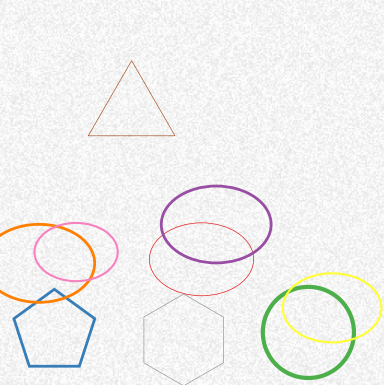[{"shape": "oval", "thickness": 0.5, "radius": 0.68, "center": [0.523, 0.327]}, {"shape": "pentagon", "thickness": 2, "radius": 0.55, "center": [0.141, 0.138]}, {"shape": "circle", "thickness": 3, "radius": 0.59, "center": [0.801, 0.137]}, {"shape": "oval", "thickness": 2, "radius": 0.71, "center": [0.562, 0.417]}, {"shape": "oval", "thickness": 2, "radius": 0.72, "center": [0.101, 0.316]}, {"shape": "oval", "thickness": 1.5, "radius": 0.64, "center": [0.863, 0.2]}, {"shape": "triangle", "thickness": 0.5, "radius": 0.65, "center": [0.342, 0.712]}, {"shape": "oval", "thickness": 1.5, "radius": 0.54, "center": [0.198, 0.345]}, {"shape": "hexagon", "thickness": 0.5, "radius": 0.6, "center": [0.477, 0.117]}]